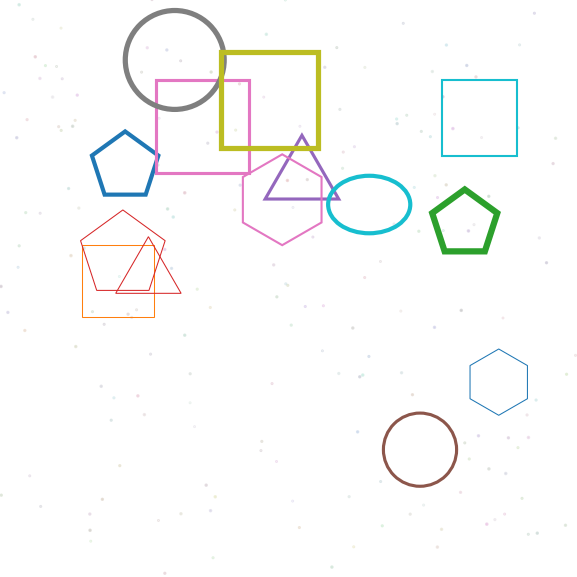[{"shape": "hexagon", "thickness": 0.5, "radius": 0.29, "center": [0.864, 0.337]}, {"shape": "pentagon", "thickness": 2, "radius": 0.3, "center": [0.217, 0.711]}, {"shape": "square", "thickness": 0.5, "radius": 0.31, "center": [0.205, 0.513]}, {"shape": "pentagon", "thickness": 3, "radius": 0.3, "center": [0.805, 0.612]}, {"shape": "triangle", "thickness": 0.5, "radius": 0.33, "center": [0.257, 0.524]}, {"shape": "pentagon", "thickness": 0.5, "radius": 0.38, "center": [0.213, 0.559]}, {"shape": "triangle", "thickness": 1.5, "radius": 0.37, "center": [0.523, 0.691]}, {"shape": "circle", "thickness": 1.5, "radius": 0.32, "center": [0.727, 0.22]}, {"shape": "hexagon", "thickness": 1, "radius": 0.39, "center": [0.489, 0.653]}, {"shape": "square", "thickness": 1.5, "radius": 0.4, "center": [0.351, 0.781]}, {"shape": "circle", "thickness": 2.5, "radius": 0.43, "center": [0.303, 0.895]}, {"shape": "square", "thickness": 2.5, "radius": 0.42, "center": [0.467, 0.826]}, {"shape": "oval", "thickness": 2, "radius": 0.36, "center": [0.639, 0.645]}, {"shape": "square", "thickness": 1, "radius": 0.33, "center": [0.83, 0.795]}]